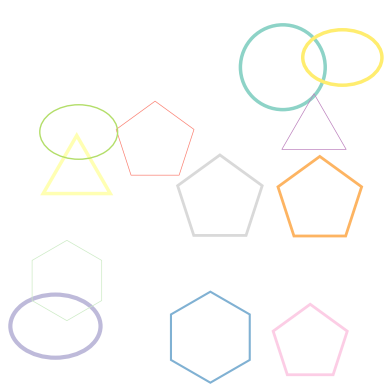[{"shape": "circle", "thickness": 2.5, "radius": 0.55, "center": [0.735, 0.825]}, {"shape": "triangle", "thickness": 2.5, "radius": 0.5, "center": [0.199, 0.548]}, {"shape": "oval", "thickness": 3, "radius": 0.59, "center": [0.144, 0.153]}, {"shape": "pentagon", "thickness": 0.5, "radius": 0.53, "center": [0.403, 0.631]}, {"shape": "hexagon", "thickness": 1.5, "radius": 0.59, "center": [0.546, 0.124]}, {"shape": "pentagon", "thickness": 2, "radius": 0.57, "center": [0.831, 0.479]}, {"shape": "oval", "thickness": 1, "radius": 0.51, "center": [0.204, 0.657]}, {"shape": "pentagon", "thickness": 2, "radius": 0.51, "center": [0.806, 0.109]}, {"shape": "pentagon", "thickness": 2, "radius": 0.58, "center": [0.571, 0.482]}, {"shape": "triangle", "thickness": 0.5, "radius": 0.48, "center": [0.816, 0.66]}, {"shape": "hexagon", "thickness": 0.5, "radius": 0.52, "center": [0.174, 0.271]}, {"shape": "oval", "thickness": 2.5, "radius": 0.51, "center": [0.889, 0.851]}]